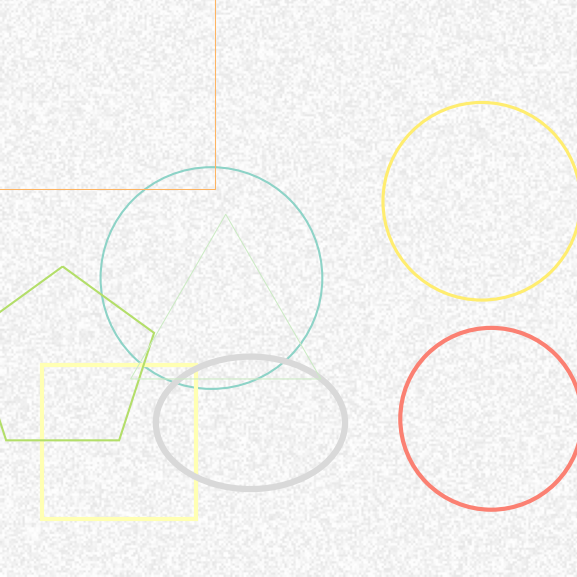[{"shape": "circle", "thickness": 1, "radius": 0.96, "center": [0.366, 0.518]}, {"shape": "square", "thickness": 2, "radius": 0.67, "center": [0.206, 0.234]}, {"shape": "circle", "thickness": 2, "radius": 0.79, "center": [0.851, 0.274]}, {"shape": "square", "thickness": 0.5, "radius": 0.97, "center": [0.179, 0.865]}, {"shape": "pentagon", "thickness": 1, "radius": 0.83, "center": [0.108, 0.371]}, {"shape": "oval", "thickness": 3, "radius": 0.82, "center": [0.434, 0.267]}, {"shape": "triangle", "thickness": 0.5, "radius": 0.95, "center": [0.391, 0.438]}, {"shape": "circle", "thickness": 1.5, "radius": 0.86, "center": [0.834, 0.651]}]